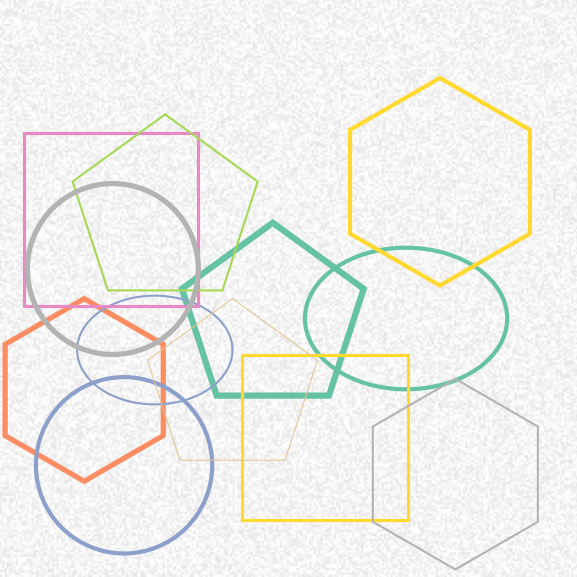[{"shape": "pentagon", "thickness": 3, "radius": 0.83, "center": [0.472, 0.448]}, {"shape": "oval", "thickness": 2, "radius": 0.88, "center": [0.703, 0.448]}, {"shape": "hexagon", "thickness": 2.5, "radius": 0.79, "center": [0.146, 0.324]}, {"shape": "circle", "thickness": 2, "radius": 0.76, "center": [0.215, 0.193]}, {"shape": "oval", "thickness": 1, "radius": 0.67, "center": [0.268, 0.393]}, {"shape": "square", "thickness": 1.5, "radius": 0.75, "center": [0.192, 0.619]}, {"shape": "pentagon", "thickness": 1, "radius": 0.84, "center": [0.286, 0.633]}, {"shape": "square", "thickness": 1.5, "radius": 0.72, "center": [0.563, 0.241]}, {"shape": "hexagon", "thickness": 2, "radius": 0.9, "center": [0.762, 0.684]}, {"shape": "pentagon", "thickness": 0.5, "radius": 0.77, "center": [0.403, 0.327]}, {"shape": "circle", "thickness": 2.5, "radius": 0.74, "center": [0.195, 0.533]}, {"shape": "hexagon", "thickness": 1, "radius": 0.83, "center": [0.788, 0.178]}]